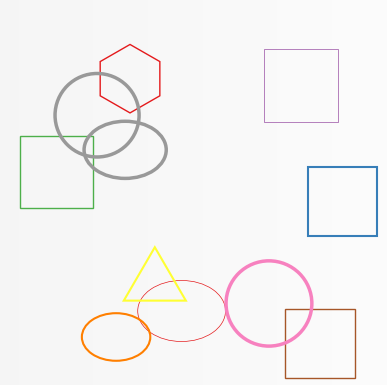[{"shape": "hexagon", "thickness": 1, "radius": 0.44, "center": [0.336, 0.796]}, {"shape": "oval", "thickness": 0.5, "radius": 0.57, "center": [0.469, 0.192]}, {"shape": "square", "thickness": 1.5, "radius": 0.45, "center": [0.884, 0.477]}, {"shape": "square", "thickness": 1, "radius": 0.47, "center": [0.147, 0.553]}, {"shape": "square", "thickness": 0.5, "radius": 0.47, "center": [0.777, 0.779]}, {"shape": "oval", "thickness": 1.5, "radius": 0.44, "center": [0.3, 0.125]}, {"shape": "triangle", "thickness": 1.5, "radius": 0.46, "center": [0.4, 0.265]}, {"shape": "square", "thickness": 1, "radius": 0.45, "center": [0.826, 0.108]}, {"shape": "circle", "thickness": 2.5, "radius": 0.55, "center": [0.694, 0.212]}, {"shape": "circle", "thickness": 2.5, "radius": 0.54, "center": [0.25, 0.701]}, {"shape": "oval", "thickness": 2.5, "radius": 0.53, "center": [0.323, 0.611]}]